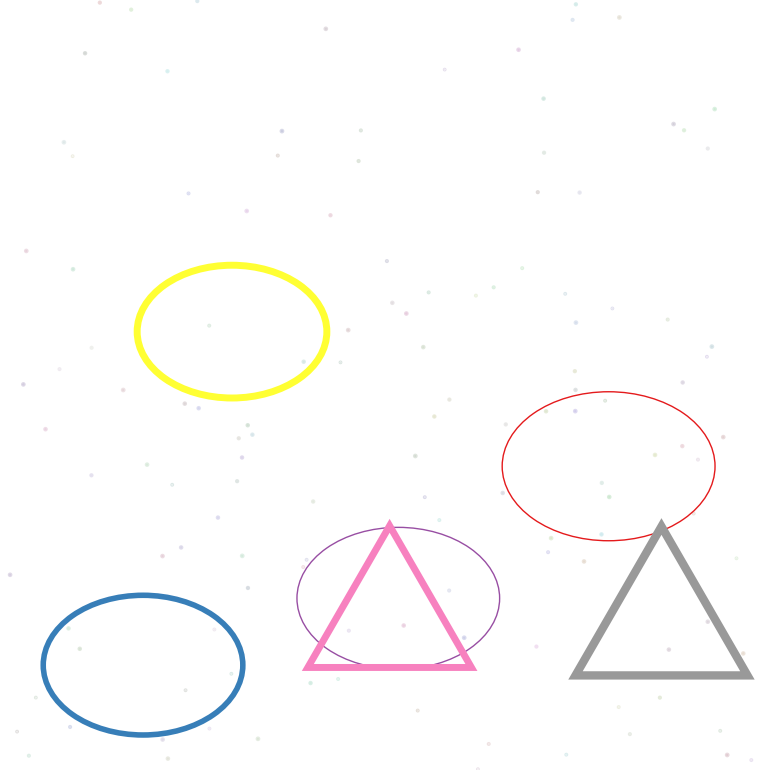[{"shape": "oval", "thickness": 0.5, "radius": 0.69, "center": [0.79, 0.394]}, {"shape": "oval", "thickness": 2, "radius": 0.65, "center": [0.186, 0.136]}, {"shape": "oval", "thickness": 0.5, "radius": 0.66, "center": [0.517, 0.223]}, {"shape": "oval", "thickness": 2.5, "radius": 0.62, "center": [0.301, 0.569]}, {"shape": "triangle", "thickness": 2.5, "radius": 0.61, "center": [0.506, 0.194]}, {"shape": "triangle", "thickness": 3, "radius": 0.64, "center": [0.859, 0.187]}]